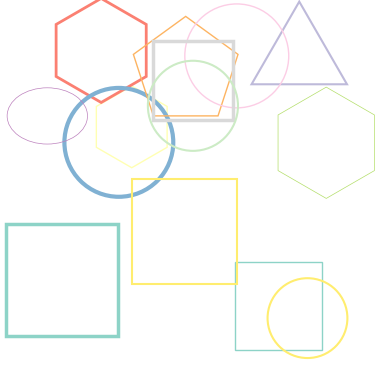[{"shape": "square", "thickness": 2.5, "radius": 0.73, "center": [0.162, 0.272]}, {"shape": "square", "thickness": 1, "radius": 0.57, "center": [0.723, 0.205]}, {"shape": "hexagon", "thickness": 1, "radius": 0.53, "center": [0.342, 0.67]}, {"shape": "triangle", "thickness": 1.5, "radius": 0.72, "center": [0.777, 0.853]}, {"shape": "hexagon", "thickness": 2, "radius": 0.68, "center": [0.263, 0.869]}, {"shape": "circle", "thickness": 3, "radius": 0.71, "center": [0.309, 0.63]}, {"shape": "pentagon", "thickness": 1, "radius": 0.71, "center": [0.482, 0.815]}, {"shape": "hexagon", "thickness": 0.5, "radius": 0.72, "center": [0.847, 0.629]}, {"shape": "circle", "thickness": 1, "radius": 0.67, "center": [0.615, 0.855]}, {"shape": "square", "thickness": 2.5, "radius": 0.51, "center": [0.502, 0.791]}, {"shape": "oval", "thickness": 0.5, "radius": 0.52, "center": [0.123, 0.699]}, {"shape": "circle", "thickness": 1.5, "radius": 0.59, "center": [0.501, 0.725]}, {"shape": "circle", "thickness": 1.5, "radius": 0.52, "center": [0.799, 0.174]}, {"shape": "square", "thickness": 1.5, "radius": 0.68, "center": [0.479, 0.399]}]